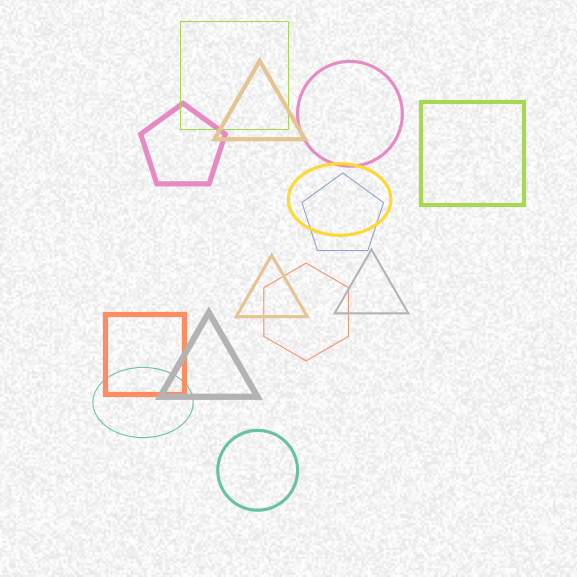[{"shape": "circle", "thickness": 1.5, "radius": 0.35, "center": [0.446, 0.185]}, {"shape": "oval", "thickness": 0.5, "radius": 0.43, "center": [0.248, 0.302]}, {"shape": "hexagon", "thickness": 0.5, "radius": 0.42, "center": [0.53, 0.459]}, {"shape": "square", "thickness": 2.5, "radius": 0.35, "center": [0.25, 0.386]}, {"shape": "pentagon", "thickness": 0.5, "radius": 0.37, "center": [0.593, 0.625]}, {"shape": "circle", "thickness": 1.5, "radius": 0.45, "center": [0.606, 0.802]}, {"shape": "pentagon", "thickness": 2.5, "radius": 0.39, "center": [0.317, 0.743]}, {"shape": "square", "thickness": 0.5, "radius": 0.47, "center": [0.405, 0.869]}, {"shape": "square", "thickness": 2, "radius": 0.45, "center": [0.818, 0.734]}, {"shape": "oval", "thickness": 1.5, "radius": 0.44, "center": [0.588, 0.654]}, {"shape": "triangle", "thickness": 2, "radius": 0.45, "center": [0.45, 0.803]}, {"shape": "triangle", "thickness": 1.5, "radius": 0.36, "center": [0.47, 0.486]}, {"shape": "triangle", "thickness": 3, "radius": 0.49, "center": [0.362, 0.361]}, {"shape": "triangle", "thickness": 1, "radius": 0.37, "center": [0.643, 0.493]}]